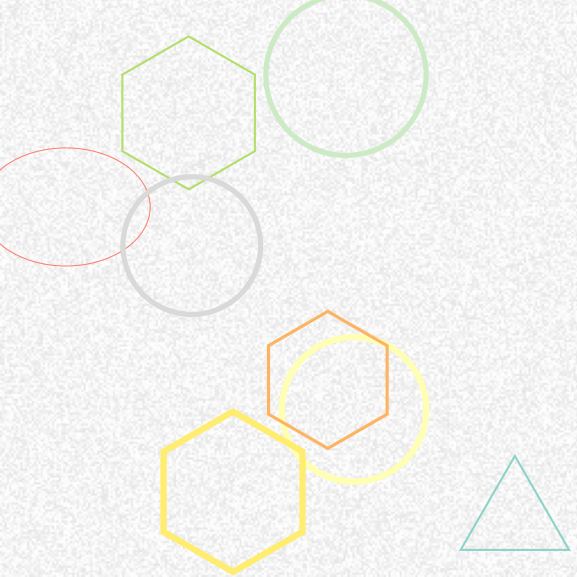[{"shape": "triangle", "thickness": 1, "radius": 0.54, "center": [0.892, 0.101]}, {"shape": "circle", "thickness": 3, "radius": 0.63, "center": [0.613, 0.29]}, {"shape": "oval", "thickness": 0.5, "radius": 0.73, "center": [0.114, 0.641]}, {"shape": "hexagon", "thickness": 1.5, "radius": 0.59, "center": [0.568, 0.341]}, {"shape": "hexagon", "thickness": 1, "radius": 0.66, "center": [0.327, 0.804]}, {"shape": "circle", "thickness": 2.5, "radius": 0.6, "center": [0.332, 0.574]}, {"shape": "circle", "thickness": 2.5, "radius": 0.69, "center": [0.599, 0.869]}, {"shape": "hexagon", "thickness": 3, "radius": 0.69, "center": [0.404, 0.148]}]